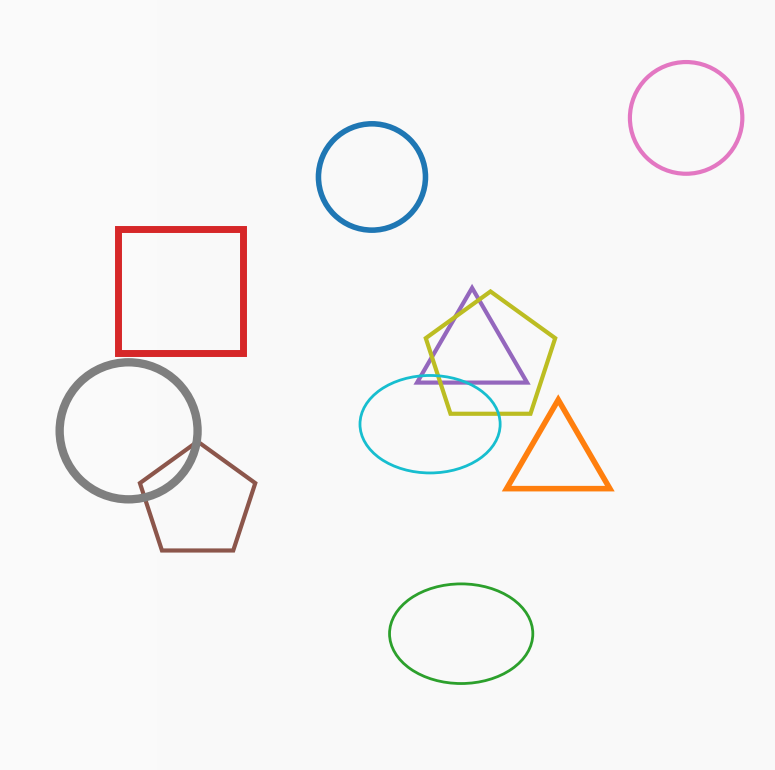[{"shape": "circle", "thickness": 2, "radius": 0.35, "center": [0.48, 0.77]}, {"shape": "triangle", "thickness": 2, "radius": 0.38, "center": [0.72, 0.404]}, {"shape": "oval", "thickness": 1, "radius": 0.46, "center": [0.595, 0.177]}, {"shape": "square", "thickness": 2.5, "radius": 0.4, "center": [0.233, 0.622]}, {"shape": "triangle", "thickness": 1.5, "radius": 0.41, "center": [0.609, 0.544]}, {"shape": "pentagon", "thickness": 1.5, "radius": 0.39, "center": [0.255, 0.348]}, {"shape": "circle", "thickness": 1.5, "radius": 0.36, "center": [0.885, 0.847]}, {"shape": "circle", "thickness": 3, "radius": 0.44, "center": [0.166, 0.44]}, {"shape": "pentagon", "thickness": 1.5, "radius": 0.44, "center": [0.633, 0.534]}, {"shape": "oval", "thickness": 1, "radius": 0.45, "center": [0.555, 0.449]}]